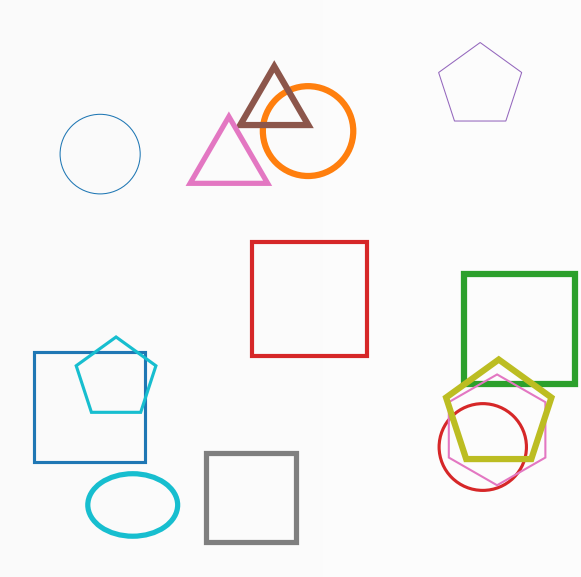[{"shape": "square", "thickness": 1.5, "radius": 0.48, "center": [0.153, 0.295]}, {"shape": "circle", "thickness": 0.5, "radius": 0.34, "center": [0.172, 0.732]}, {"shape": "circle", "thickness": 3, "radius": 0.39, "center": [0.53, 0.772]}, {"shape": "square", "thickness": 3, "radius": 0.48, "center": [0.893, 0.429]}, {"shape": "circle", "thickness": 1.5, "radius": 0.38, "center": [0.831, 0.225]}, {"shape": "square", "thickness": 2, "radius": 0.49, "center": [0.532, 0.481]}, {"shape": "pentagon", "thickness": 0.5, "radius": 0.38, "center": [0.826, 0.85]}, {"shape": "triangle", "thickness": 3, "radius": 0.34, "center": [0.472, 0.816]}, {"shape": "triangle", "thickness": 2.5, "radius": 0.39, "center": [0.394, 0.72]}, {"shape": "hexagon", "thickness": 1, "radius": 0.48, "center": [0.855, 0.255]}, {"shape": "square", "thickness": 2.5, "radius": 0.39, "center": [0.432, 0.138]}, {"shape": "pentagon", "thickness": 3, "radius": 0.48, "center": [0.858, 0.281]}, {"shape": "pentagon", "thickness": 1.5, "radius": 0.36, "center": [0.2, 0.343]}, {"shape": "oval", "thickness": 2.5, "radius": 0.39, "center": [0.228, 0.125]}]